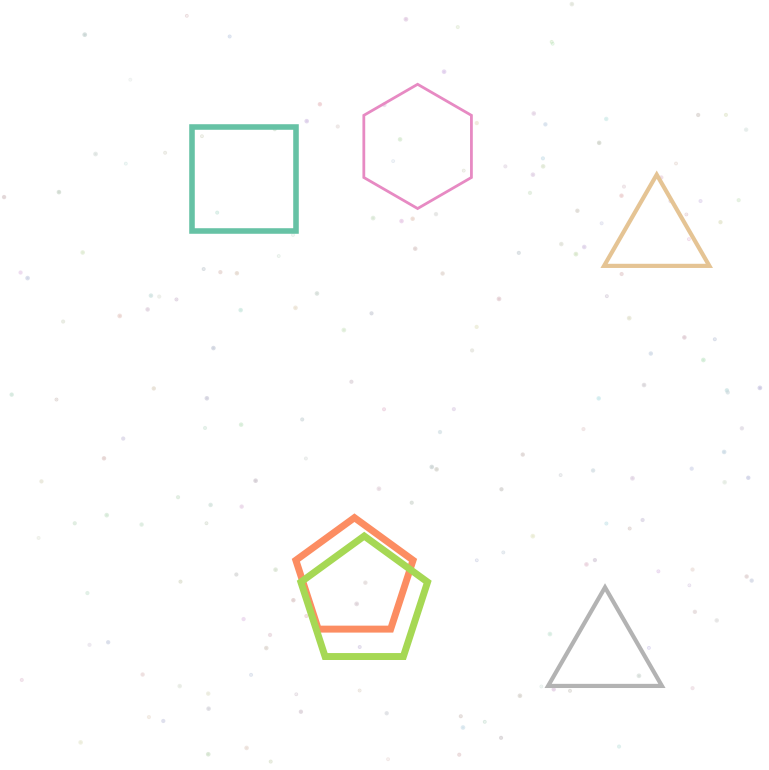[{"shape": "square", "thickness": 2, "radius": 0.34, "center": [0.317, 0.768]}, {"shape": "pentagon", "thickness": 2.5, "radius": 0.4, "center": [0.46, 0.248]}, {"shape": "hexagon", "thickness": 1, "radius": 0.4, "center": [0.542, 0.81]}, {"shape": "pentagon", "thickness": 2.5, "radius": 0.43, "center": [0.473, 0.217]}, {"shape": "triangle", "thickness": 1.5, "radius": 0.39, "center": [0.853, 0.694]}, {"shape": "triangle", "thickness": 1.5, "radius": 0.43, "center": [0.786, 0.152]}]